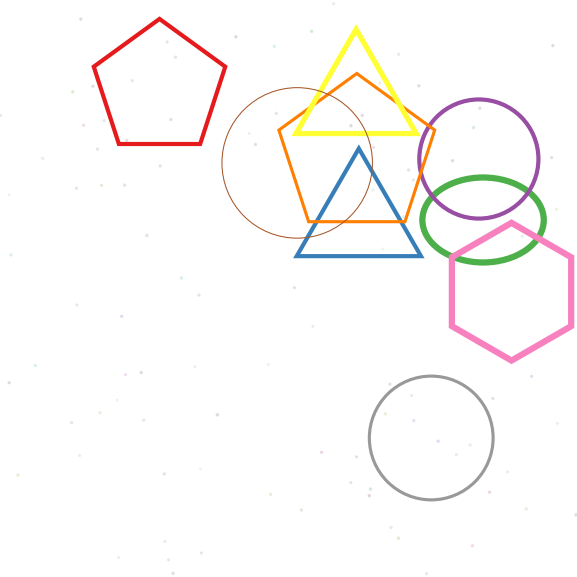[{"shape": "pentagon", "thickness": 2, "radius": 0.6, "center": [0.276, 0.847]}, {"shape": "triangle", "thickness": 2, "radius": 0.62, "center": [0.621, 0.618]}, {"shape": "oval", "thickness": 3, "radius": 0.53, "center": [0.836, 0.618]}, {"shape": "circle", "thickness": 2, "radius": 0.52, "center": [0.829, 0.724]}, {"shape": "pentagon", "thickness": 1.5, "radius": 0.71, "center": [0.618, 0.73]}, {"shape": "triangle", "thickness": 2.5, "radius": 0.6, "center": [0.617, 0.828]}, {"shape": "circle", "thickness": 0.5, "radius": 0.65, "center": [0.515, 0.717]}, {"shape": "hexagon", "thickness": 3, "radius": 0.6, "center": [0.886, 0.494]}, {"shape": "circle", "thickness": 1.5, "radius": 0.54, "center": [0.747, 0.241]}]